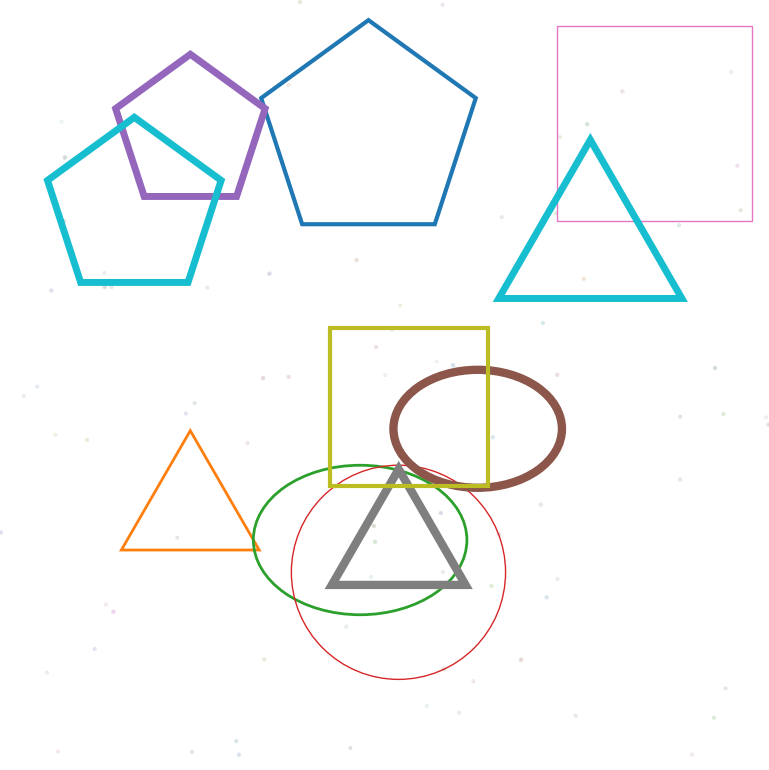[{"shape": "pentagon", "thickness": 1.5, "radius": 0.73, "center": [0.479, 0.827]}, {"shape": "triangle", "thickness": 1, "radius": 0.52, "center": [0.247, 0.337]}, {"shape": "oval", "thickness": 1, "radius": 0.69, "center": [0.468, 0.299]}, {"shape": "circle", "thickness": 0.5, "radius": 0.7, "center": [0.517, 0.257]}, {"shape": "pentagon", "thickness": 2.5, "radius": 0.51, "center": [0.247, 0.827]}, {"shape": "oval", "thickness": 3, "radius": 0.55, "center": [0.62, 0.443]}, {"shape": "square", "thickness": 0.5, "radius": 0.63, "center": [0.85, 0.839]}, {"shape": "triangle", "thickness": 3, "radius": 0.5, "center": [0.518, 0.29]}, {"shape": "square", "thickness": 1.5, "radius": 0.51, "center": [0.531, 0.471]}, {"shape": "triangle", "thickness": 2.5, "radius": 0.69, "center": [0.767, 0.681]}, {"shape": "pentagon", "thickness": 2.5, "radius": 0.59, "center": [0.174, 0.729]}]